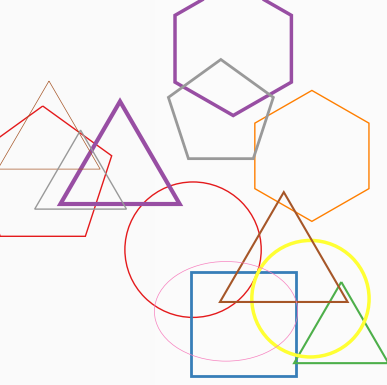[{"shape": "pentagon", "thickness": 1, "radius": 0.94, "center": [0.11, 0.538]}, {"shape": "circle", "thickness": 1, "radius": 0.88, "center": [0.498, 0.351]}, {"shape": "square", "thickness": 2, "radius": 0.68, "center": [0.629, 0.159]}, {"shape": "triangle", "thickness": 1.5, "radius": 0.7, "center": [0.881, 0.127]}, {"shape": "hexagon", "thickness": 2.5, "radius": 0.87, "center": [0.602, 0.873]}, {"shape": "triangle", "thickness": 3, "radius": 0.89, "center": [0.31, 0.559]}, {"shape": "hexagon", "thickness": 1, "radius": 0.85, "center": [0.805, 0.595]}, {"shape": "circle", "thickness": 2.5, "radius": 0.76, "center": [0.801, 0.224]}, {"shape": "triangle", "thickness": 0.5, "radius": 0.76, "center": [0.126, 0.637]}, {"shape": "triangle", "thickness": 1.5, "radius": 0.95, "center": [0.732, 0.311]}, {"shape": "oval", "thickness": 0.5, "radius": 0.92, "center": [0.583, 0.191]}, {"shape": "triangle", "thickness": 1, "radius": 0.68, "center": [0.208, 0.525]}, {"shape": "pentagon", "thickness": 2, "radius": 0.71, "center": [0.57, 0.703]}]